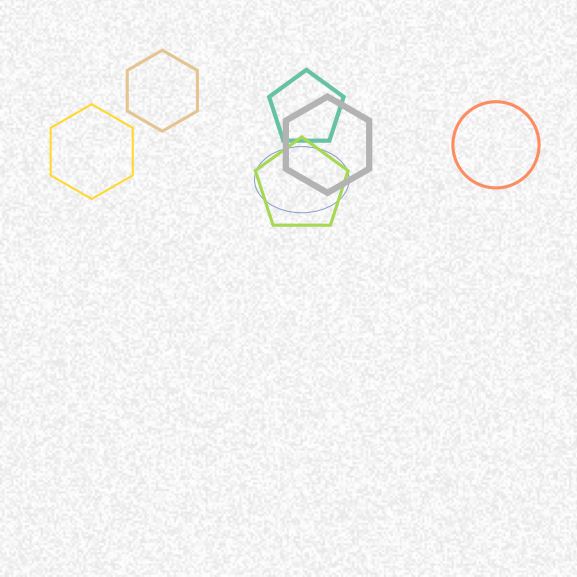[{"shape": "pentagon", "thickness": 2, "radius": 0.34, "center": [0.531, 0.81]}, {"shape": "circle", "thickness": 1.5, "radius": 0.37, "center": [0.859, 0.748]}, {"shape": "oval", "thickness": 0.5, "radius": 0.41, "center": [0.523, 0.688]}, {"shape": "pentagon", "thickness": 1.5, "radius": 0.42, "center": [0.522, 0.678]}, {"shape": "hexagon", "thickness": 1, "radius": 0.41, "center": [0.159, 0.737]}, {"shape": "hexagon", "thickness": 1.5, "radius": 0.35, "center": [0.281, 0.842]}, {"shape": "hexagon", "thickness": 3, "radius": 0.42, "center": [0.567, 0.749]}]